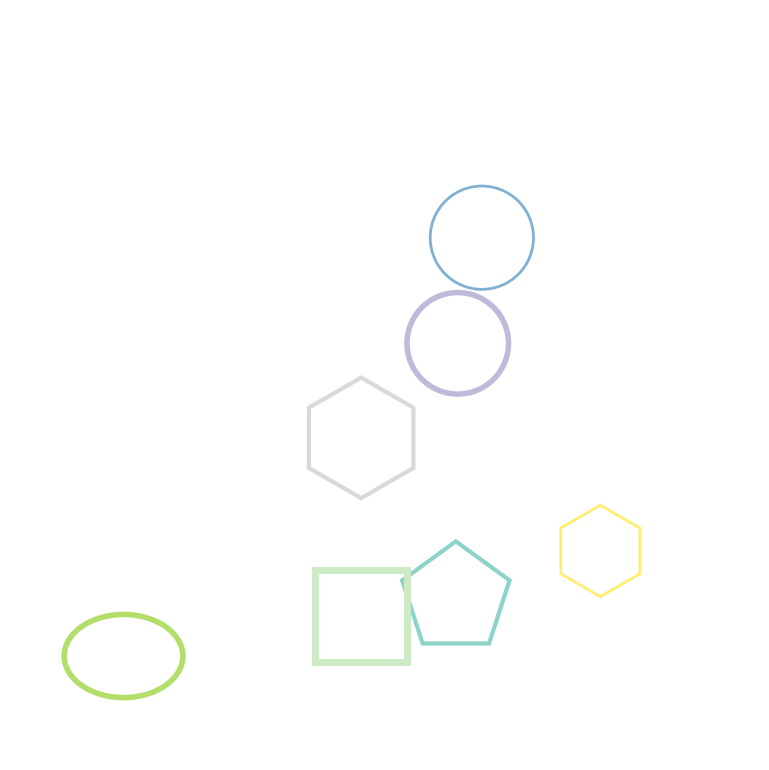[{"shape": "pentagon", "thickness": 1.5, "radius": 0.37, "center": [0.592, 0.224]}, {"shape": "circle", "thickness": 2, "radius": 0.33, "center": [0.594, 0.554]}, {"shape": "circle", "thickness": 1, "radius": 0.34, "center": [0.626, 0.691]}, {"shape": "oval", "thickness": 2, "radius": 0.39, "center": [0.16, 0.148]}, {"shape": "hexagon", "thickness": 1.5, "radius": 0.39, "center": [0.469, 0.431]}, {"shape": "square", "thickness": 2.5, "radius": 0.3, "center": [0.468, 0.199]}, {"shape": "hexagon", "thickness": 1, "radius": 0.3, "center": [0.78, 0.285]}]